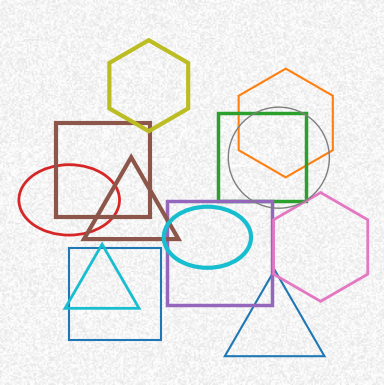[{"shape": "square", "thickness": 1.5, "radius": 0.6, "center": [0.299, 0.236]}, {"shape": "triangle", "thickness": 1.5, "radius": 0.75, "center": [0.713, 0.15]}, {"shape": "hexagon", "thickness": 1.5, "radius": 0.71, "center": [0.742, 0.681]}, {"shape": "square", "thickness": 2.5, "radius": 0.57, "center": [0.68, 0.592]}, {"shape": "oval", "thickness": 2, "radius": 0.65, "center": [0.18, 0.481]}, {"shape": "square", "thickness": 2.5, "radius": 0.68, "center": [0.57, 0.343]}, {"shape": "square", "thickness": 3, "radius": 0.61, "center": [0.268, 0.558]}, {"shape": "triangle", "thickness": 3, "radius": 0.71, "center": [0.341, 0.45]}, {"shape": "hexagon", "thickness": 2, "radius": 0.71, "center": [0.833, 0.359]}, {"shape": "circle", "thickness": 1, "radius": 0.66, "center": [0.724, 0.59]}, {"shape": "hexagon", "thickness": 3, "radius": 0.59, "center": [0.386, 0.777]}, {"shape": "oval", "thickness": 3, "radius": 0.57, "center": [0.539, 0.384]}, {"shape": "triangle", "thickness": 2, "radius": 0.55, "center": [0.265, 0.255]}]